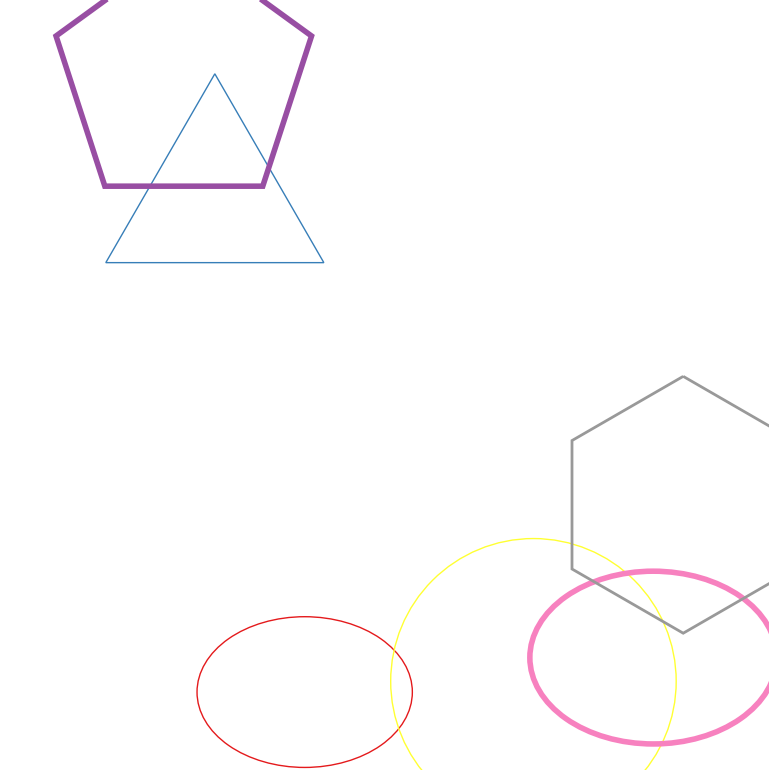[{"shape": "oval", "thickness": 0.5, "radius": 0.7, "center": [0.396, 0.101]}, {"shape": "triangle", "thickness": 0.5, "radius": 0.82, "center": [0.279, 0.741]}, {"shape": "pentagon", "thickness": 2, "radius": 0.87, "center": [0.239, 0.899]}, {"shape": "circle", "thickness": 0.5, "radius": 0.93, "center": [0.693, 0.115]}, {"shape": "oval", "thickness": 2, "radius": 0.8, "center": [0.848, 0.146]}, {"shape": "hexagon", "thickness": 1, "radius": 0.83, "center": [0.887, 0.344]}]